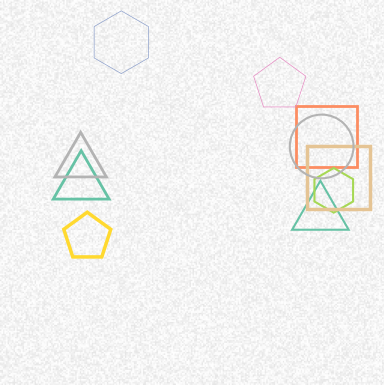[{"shape": "triangle", "thickness": 2, "radius": 0.42, "center": [0.211, 0.525]}, {"shape": "triangle", "thickness": 1.5, "radius": 0.42, "center": [0.832, 0.446]}, {"shape": "square", "thickness": 2, "radius": 0.4, "center": [0.847, 0.645]}, {"shape": "hexagon", "thickness": 0.5, "radius": 0.41, "center": [0.315, 0.89]}, {"shape": "pentagon", "thickness": 0.5, "radius": 0.36, "center": [0.727, 0.78]}, {"shape": "hexagon", "thickness": 1.5, "radius": 0.29, "center": [0.867, 0.506]}, {"shape": "pentagon", "thickness": 2.5, "radius": 0.32, "center": [0.227, 0.385]}, {"shape": "square", "thickness": 2.5, "radius": 0.41, "center": [0.88, 0.54]}, {"shape": "circle", "thickness": 1.5, "radius": 0.41, "center": [0.835, 0.62]}, {"shape": "triangle", "thickness": 2, "radius": 0.39, "center": [0.21, 0.579]}]